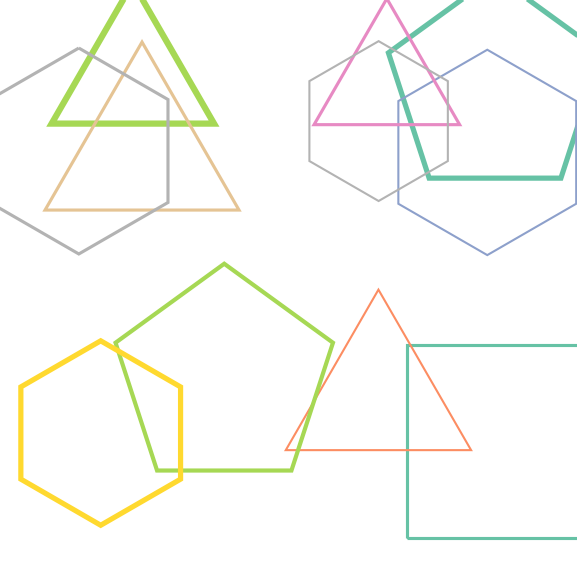[{"shape": "square", "thickness": 1.5, "radius": 0.84, "center": [0.872, 0.235]}, {"shape": "pentagon", "thickness": 2.5, "radius": 0.97, "center": [0.857, 0.848]}, {"shape": "triangle", "thickness": 1, "radius": 0.93, "center": [0.655, 0.312]}, {"shape": "hexagon", "thickness": 1, "radius": 0.89, "center": [0.844, 0.735]}, {"shape": "triangle", "thickness": 1.5, "radius": 0.73, "center": [0.67, 0.856]}, {"shape": "triangle", "thickness": 3, "radius": 0.81, "center": [0.23, 0.866]}, {"shape": "pentagon", "thickness": 2, "radius": 0.99, "center": [0.388, 0.345]}, {"shape": "hexagon", "thickness": 2.5, "radius": 0.8, "center": [0.174, 0.249]}, {"shape": "triangle", "thickness": 1.5, "radius": 0.97, "center": [0.246, 0.732]}, {"shape": "hexagon", "thickness": 1, "radius": 0.69, "center": [0.656, 0.789]}, {"shape": "hexagon", "thickness": 1.5, "radius": 0.89, "center": [0.136, 0.738]}]